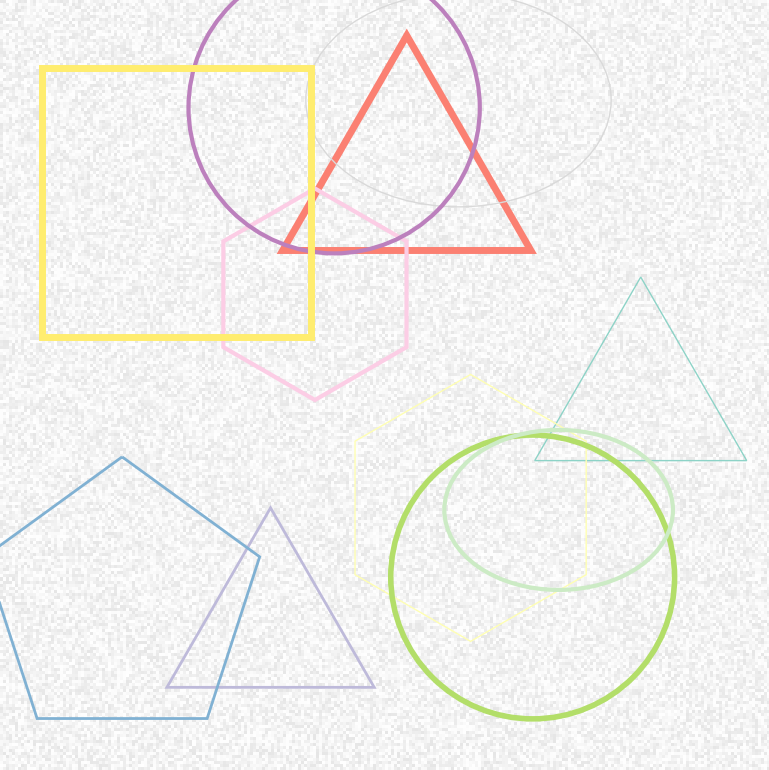[{"shape": "triangle", "thickness": 0.5, "radius": 0.79, "center": [0.832, 0.481]}, {"shape": "hexagon", "thickness": 0.5, "radius": 0.87, "center": [0.611, 0.34]}, {"shape": "triangle", "thickness": 1, "radius": 0.78, "center": [0.351, 0.185]}, {"shape": "triangle", "thickness": 2.5, "radius": 0.93, "center": [0.528, 0.768]}, {"shape": "pentagon", "thickness": 1, "radius": 0.94, "center": [0.159, 0.219]}, {"shape": "circle", "thickness": 2, "radius": 0.92, "center": [0.692, 0.251]}, {"shape": "hexagon", "thickness": 1.5, "radius": 0.69, "center": [0.409, 0.618]}, {"shape": "oval", "thickness": 0.5, "radius": 0.99, "center": [0.595, 0.87]}, {"shape": "circle", "thickness": 1.5, "radius": 0.95, "center": [0.434, 0.86]}, {"shape": "oval", "thickness": 1.5, "radius": 0.74, "center": [0.726, 0.338]}, {"shape": "square", "thickness": 2.5, "radius": 0.87, "center": [0.229, 0.737]}]